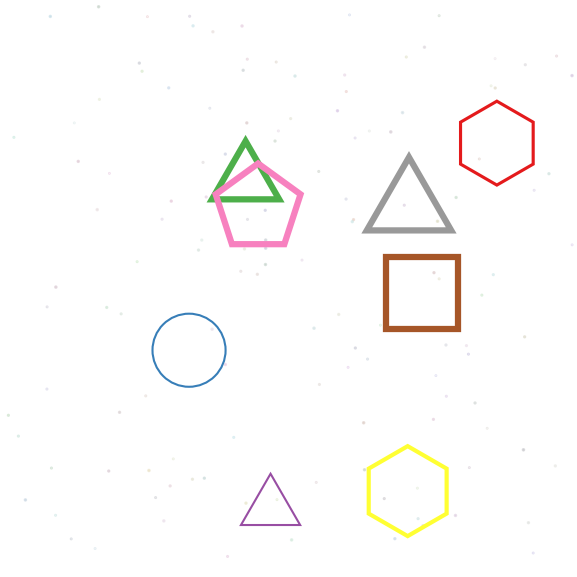[{"shape": "hexagon", "thickness": 1.5, "radius": 0.36, "center": [0.86, 0.751]}, {"shape": "circle", "thickness": 1, "radius": 0.32, "center": [0.327, 0.393]}, {"shape": "triangle", "thickness": 3, "radius": 0.34, "center": [0.425, 0.688]}, {"shape": "triangle", "thickness": 1, "radius": 0.3, "center": [0.468, 0.12]}, {"shape": "hexagon", "thickness": 2, "radius": 0.39, "center": [0.706, 0.149]}, {"shape": "square", "thickness": 3, "radius": 0.31, "center": [0.73, 0.491]}, {"shape": "pentagon", "thickness": 3, "radius": 0.39, "center": [0.447, 0.639]}, {"shape": "triangle", "thickness": 3, "radius": 0.42, "center": [0.708, 0.642]}]